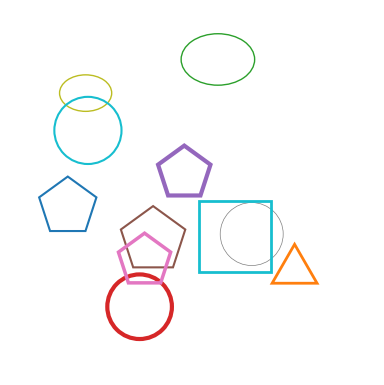[{"shape": "pentagon", "thickness": 1.5, "radius": 0.39, "center": [0.176, 0.463]}, {"shape": "triangle", "thickness": 2, "radius": 0.34, "center": [0.765, 0.298]}, {"shape": "oval", "thickness": 1, "radius": 0.48, "center": [0.566, 0.846]}, {"shape": "circle", "thickness": 3, "radius": 0.42, "center": [0.363, 0.203]}, {"shape": "pentagon", "thickness": 3, "radius": 0.36, "center": [0.479, 0.55]}, {"shape": "pentagon", "thickness": 1.5, "radius": 0.44, "center": [0.398, 0.377]}, {"shape": "pentagon", "thickness": 2.5, "radius": 0.36, "center": [0.375, 0.323]}, {"shape": "circle", "thickness": 0.5, "radius": 0.41, "center": [0.654, 0.392]}, {"shape": "oval", "thickness": 1, "radius": 0.34, "center": [0.222, 0.758]}, {"shape": "square", "thickness": 2, "radius": 0.47, "center": [0.611, 0.386]}, {"shape": "circle", "thickness": 1.5, "radius": 0.44, "center": [0.228, 0.661]}]